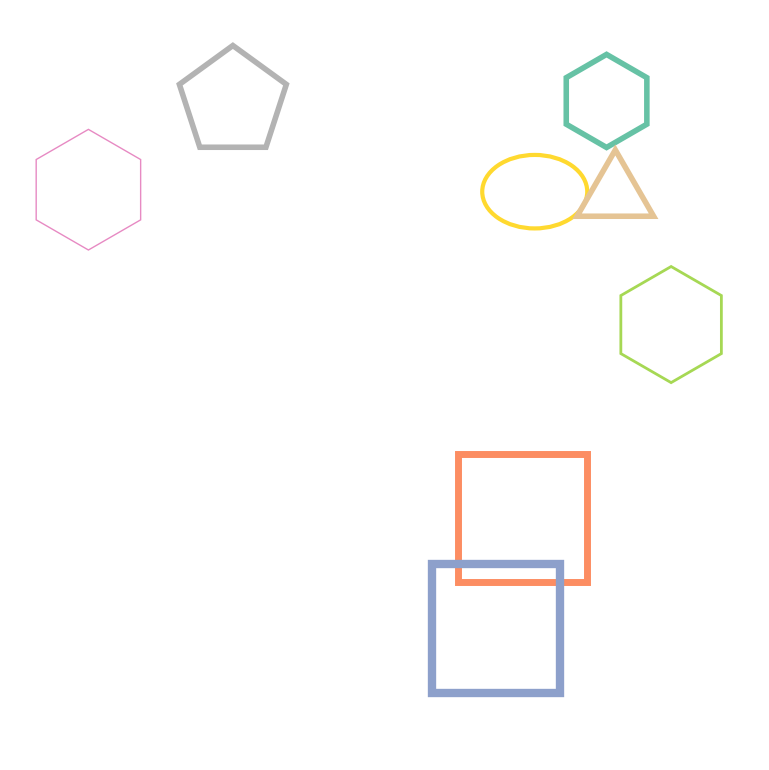[{"shape": "hexagon", "thickness": 2, "radius": 0.3, "center": [0.788, 0.869]}, {"shape": "square", "thickness": 2.5, "radius": 0.42, "center": [0.679, 0.327]}, {"shape": "square", "thickness": 3, "radius": 0.42, "center": [0.644, 0.184]}, {"shape": "hexagon", "thickness": 0.5, "radius": 0.39, "center": [0.115, 0.754]}, {"shape": "hexagon", "thickness": 1, "radius": 0.38, "center": [0.872, 0.578]}, {"shape": "oval", "thickness": 1.5, "radius": 0.34, "center": [0.694, 0.751]}, {"shape": "triangle", "thickness": 2, "radius": 0.29, "center": [0.799, 0.748]}, {"shape": "pentagon", "thickness": 2, "radius": 0.37, "center": [0.302, 0.868]}]